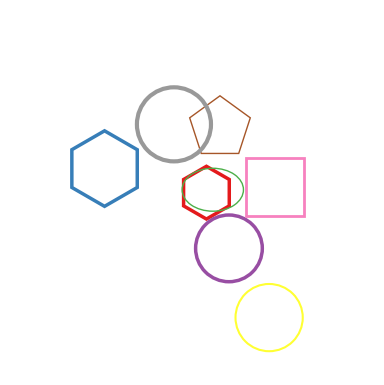[{"shape": "hexagon", "thickness": 2.5, "radius": 0.34, "center": [0.536, 0.5]}, {"shape": "hexagon", "thickness": 2.5, "radius": 0.49, "center": [0.272, 0.562]}, {"shape": "oval", "thickness": 1, "radius": 0.4, "center": [0.553, 0.507]}, {"shape": "circle", "thickness": 2.5, "radius": 0.43, "center": [0.595, 0.355]}, {"shape": "circle", "thickness": 1.5, "radius": 0.44, "center": [0.699, 0.175]}, {"shape": "pentagon", "thickness": 1, "radius": 0.41, "center": [0.571, 0.668]}, {"shape": "square", "thickness": 2, "radius": 0.38, "center": [0.715, 0.513]}, {"shape": "circle", "thickness": 3, "radius": 0.48, "center": [0.452, 0.677]}]